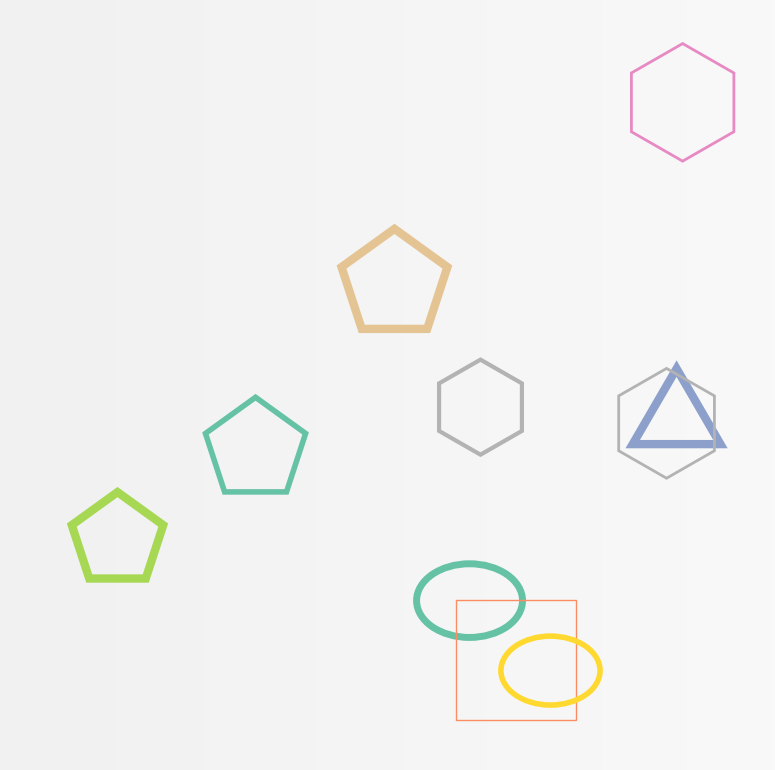[{"shape": "pentagon", "thickness": 2, "radius": 0.34, "center": [0.33, 0.416]}, {"shape": "oval", "thickness": 2.5, "radius": 0.34, "center": [0.606, 0.22]}, {"shape": "square", "thickness": 0.5, "radius": 0.39, "center": [0.666, 0.143]}, {"shape": "triangle", "thickness": 3, "radius": 0.33, "center": [0.873, 0.456]}, {"shape": "hexagon", "thickness": 1, "radius": 0.38, "center": [0.881, 0.867]}, {"shape": "pentagon", "thickness": 3, "radius": 0.31, "center": [0.152, 0.299]}, {"shape": "oval", "thickness": 2, "radius": 0.32, "center": [0.71, 0.129]}, {"shape": "pentagon", "thickness": 3, "radius": 0.36, "center": [0.509, 0.631]}, {"shape": "hexagon", "thickness": 1.5, "radius": 0.31, "center": [0.62, 0.471]}, {"shape": "hexagon", "thickness": 1, "radius": 0.36, "center": [0.86, 0.45]}]